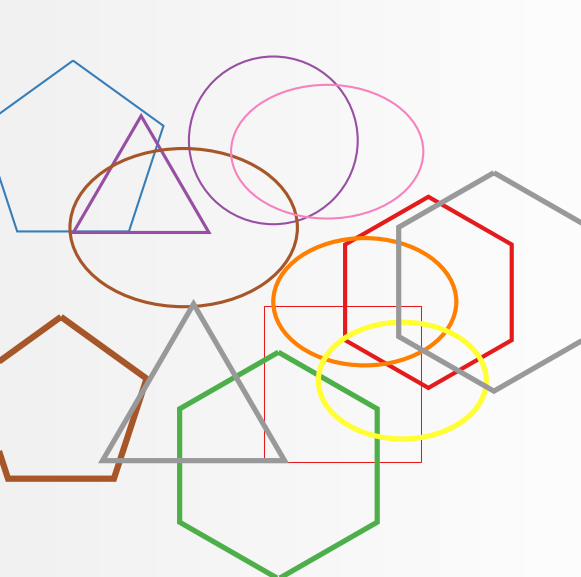[{"shape": "hexagon", "thickness": 2, "radius": 0.83, "center": [0.737, 0.493]}, {"shape": "square", "thickness": 0.5, "radius": 0.68, "center": [0.589, 0.334]}, {"shape": "pentagon", "thickness": 1, "radius": 0.82, "center": [0.126, 0.731]}, {"shape": "hexagon", "thickness": 2.5, "radius": 0.98, "center": [0.479, 0.193]}, {"shape": "triangle", "thickness": 1.5, "radius": 0.67, "center": [0.243, 0.664]}, {"shape": "circle", "thickness": 1, "radius": 0.73, "center": [0.47, 0.756]}, {"shape": "oval", "thickness": 2, "radius": 0.79, "center": [0.628, 0.477]}, {"shape": "oval", "thickness": 2.5, "radius": 0.72, "center": [0.692, 0.34]}, {"shape": "oval", "thickness": 1.5, "radius": 0.98, "center": [0.316, 0.605]}, {"shape": "pentagon", "thickness": 3, "radius": 0.77, "center": [0.105, 0.296]}, {"shape": "oval", "thickness": 1, "radius": 0.83, "center": [0.563, 0.736]}, {"shape": "hexagon", "thickness": 2.5, "radius": 0.95, "center": [0.85, 0.511]}, {"shape": "triangle", "thickness": 2.5, "radius": 0.9, "center": [0.333, 0.292]}]